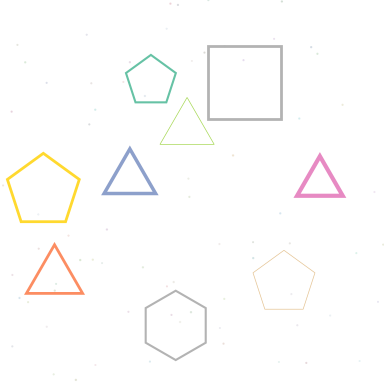[{"shape": "pentagon", "thickness": 1.5, "radius": 0.34, "center": [0.392, 0.789]}, {"shape": "triangle", "thickness": 2, "radius": 0.42, "center": [0.142, 0.28]}, {"shape": "triangle", "thickness": 2.5, "radius": 0.39, "center": [0.337, 0.536]}, {"shape": "triangle", "thickness": 3, "radius": 0.34, "center": [0.831, 0.526]}, {"shape": "triangle", "thickness": 0.5, "radius": 0.41, "center": [0.486, 0.666]}, {"shape": "pentagon", "thickness": 2, "radius": 0.49, "center": [0.113, 0.504]}, {"shape": "pentagon", "thickness": 0.5, "radius": 0.42, "center": [0.738, 0.265]}, {"shape": "hexagon", "thickness": 1.5, "radius": 0.45, "center": [0.456, 0.155]}, {"shape": "square", "thickness": 2, "radius": 0.47, "center": [0.635, 0.786]}]